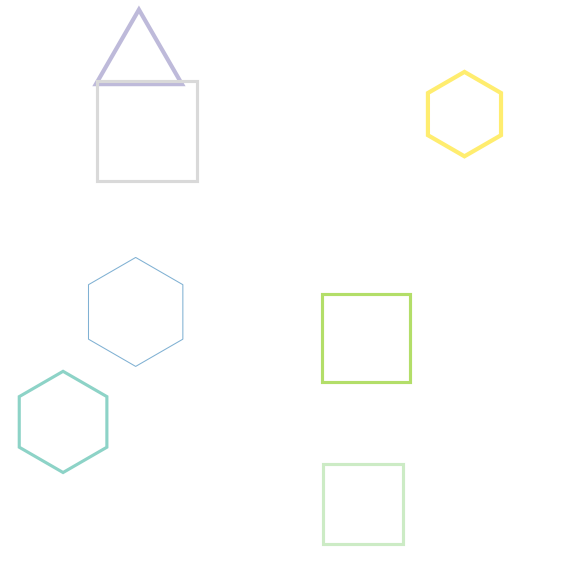[{"shape": "hexagon", "thickness": 1.5, "radius": 0.44, "center": [0.109, 0.269]}, {"shape": "triangle", "thickness": 2, "radius": 0.43, "center": [0.241, 0.896]}, {"shape": "hexagon", "thickness": 0.5, "radius": 0.47, "center": [0.235, 0.459]}, {"shape": "square", "thickness": 1.5, "radius": 0.38, "center": [0.634, 0.414]}, {"shape": "square", "thickness": 1.5, "radius": 0.43, "center": [0.255, 0.773]}, {"shape": "square", "thickness": 1.5, "radius": 0.35, "center": [0.628, 0.127]}, {"shape": "hexagon", "thickness": 2, "radius": 0.37, "center": [0.804, 0.802]}]